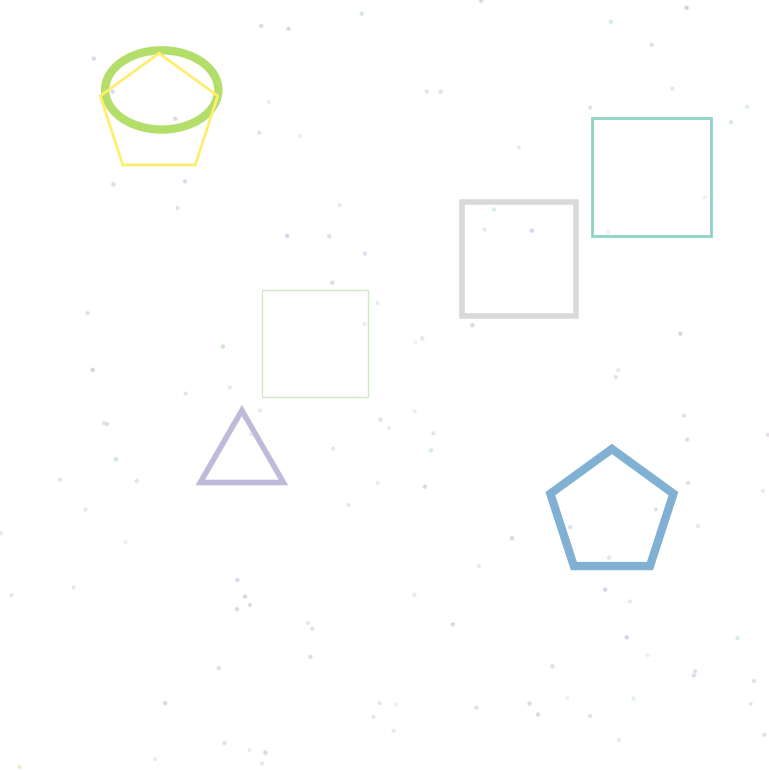[{"shape": "square", "thickness": 1, "radius": 0.38, "center": [0.846, 0.77]}, {"shape": "triangle", "thickness": 2, "radius": 0.31, "center": [0.314, 0.405]}, {"shape": "pentagon", "thickness": 3, "radius": 0.42, "center": [0.795, 0.333]}, {"shape": "oval", "thickness": 3, "radius": 0.37, "center": [0.21, 0.883]}, {"shape": "square", "thickness": 2, "radius": 0.37, "center": [0.674, 0.663]}, {"shape": "square", "thickness": 0.5, "radius": 0.35, "center": [0.409, 0.554]}, {"shape": "pentagon", "thickness": 1, "radius": 0.4, "center": [0.207, 0.851]}]